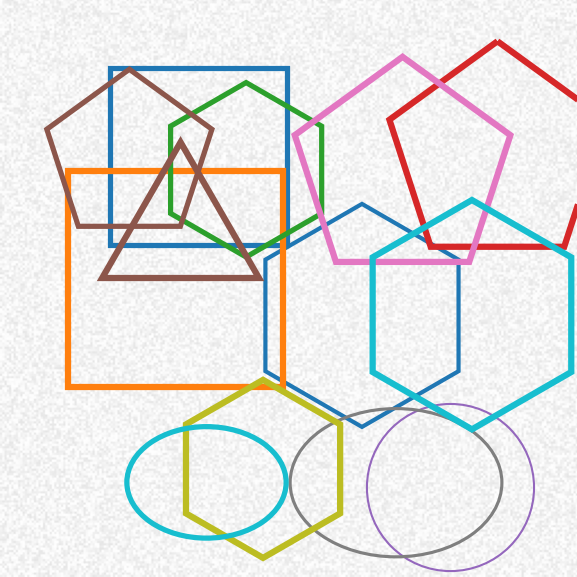[{"shape": "hexagon", "thickness": 2, "radius": 0.97, "center": [0.627, 0.453]}, {"shape": "square", "thickness": 2.5, "radius": 0.76, "center": [0.343, 0.728]}, {"shape": "square", "thickness": 3, "radius": 0.93, "center": [0.304, 0.517]}, {"shape": "hexagon", "thickness": 2.5, "radius": 0.76, "center": [0.426, 0.705]}, {"shape": "pentagon", "thickness": 3, "radius": 0.98, "center": [0.861, 0.731]}, {"shape": "circle", "thickness": 1, "radius": 0.72, "center": [0.78, 0.155]}, {"shape": "triangle", "thickness": 3, "radius": 0.78, "center": [0.313, 0.596]}, {"shape": "pentagon", "thickness": 2.5, "radius": 0.75, "center": [0.224, 0.729]}, {"shape": "pentagon", "thickness": 3, "radius": 0.98, "center": [0.697, 0.704]}, {"shape": "oval", "thickness": 1.5, "radius": 0.92, "center": [0.686, 0.163]}, {"shape": "hexagon", "thickness": 3, "radius": 0.77, "center": [0.456, 0.187]}, {"shape": "hexagon", "thickness": 3, "radius": 0.99, "center": [0.817, 0.454]}, {"shape": "oval", "thickness": 2.5, "radius": 0.69, "center": [0.358, 0.164]}]